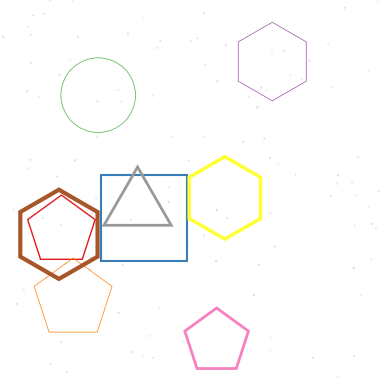[{"shape": "pentagon", "thickness": 1, "radius": 0.46, "center": [0.159, 0.401]}, {"shape": "square", "thickness": 1.5, "radius": 0.56, "center": [0.374, 0.434]}, {"shape": "circle", "thickness": 0.5, "radius": 0.48, "center": [0.255, 0.753]}, {"shape": "hexagon", "thickness": 0.5, "radius": 0.51, "center": [0.707, 0.84]}, {"shape": "pentagon", "thickness": 0.5, "radius": 0.53, "center": [0.19, 0.223]}, {"shape": "hexagon", "thickness": 2.5, "radius": 0.54, "center": [0.584, 0.486]}, {"shape": "hexagon", "thickness": 3, "radius": 0.58, "center": [0.153, 0.391]}, {"shape": "pentagon", "thickness": 2, "radius": 0.43, "center": [0.563, 0.113]}, {"shape": "triangle", "thickness": 2, "radius": 0.5, "center": [0.357, 0.465]}]